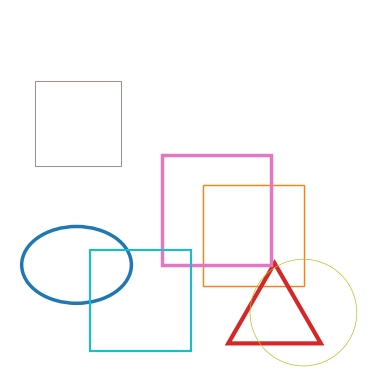[{"shape": "oval", "thickness": 2.5, "radius": 0.71, "center": [0.199, 0.312]}, {"shape": "square", "thickness": 1, "radius": 0.66, "center": [0.659, 0.388]}, {"shape": "triangle", "thickness": 3, "radius": 0.69, "center": [0.713, 0.177]}, {"shape": "square", "thickness": 0.5, "radius": 0.55, "center": [0.202, 0.679]}, {"shape": "square", "thickness": 2.5, "radius": 0.71, "center": [0.562, 0.455]}, {"shape": "circle", "thickness": 0.5, "radius": 0.69, "center": [0.788, 0.188]}, {"shape": "square", "thickness": 1.5, "radius": 0.66, "center": [0.365, 0.219]}]